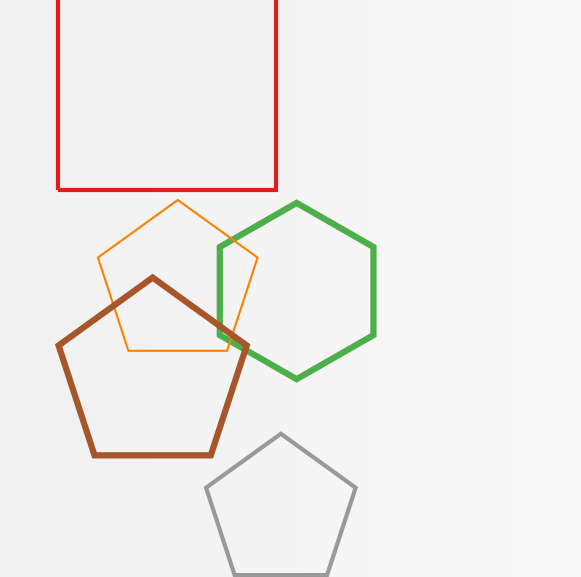[{"shape": "square", "thickness": 2, "radius": 0.93, "center": [0.287, 0.857]}, {"shape": "hexagon", "thickness": 3, "radius": 0.76, "center": [0.51, 0.495]}, {"shape": "pentagon", "thickness": 1, "radius": 0.72, "center": [0.306, 0.508]}, {"shape": "pentagon", "thickness": 3, "radius": 0.85, "center": [0.263, 0.348]}, {"shape": "pentagon", "thickness": 2, "radius": 0.68, "center": [0.483, 0.113]}]